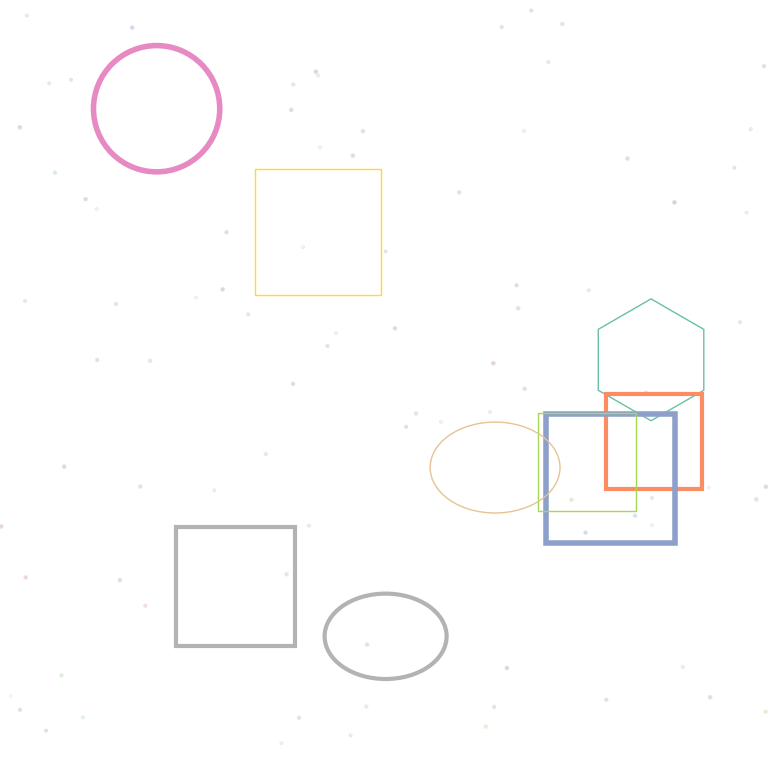[{"shape": "hexagon", "thickness": 0.5, "radius": 0.4, "center": [0.845, 0.533]}, {"shape": "square", "thickness": 1.5, "radius": 0.31, "center": [0.849, 0.427]}, {"shape": "square", "thickness": 2, "radius": 0.42, "center": [0.793, 0.378]}, {"shape": "circle", "thickness": 2, "radius": 0.41, "center": [0.203, 0.859]}, {"shape": "square", "thickness": 0.5, "radius": 0.32, "center": [0.763, 0.4]}, {"shape": "square", "thickness": 0.5, "radius": 0.41, "center": [0.413, 0.698]}, {"shape": "oval", "thickness": 0.5, "radius": 0.42, "center": [0.643, 0.393]}, {"shape": "square", "thickness": 1.5, "radius": 0.39, "center": [0.306, 0.238]}, {"shape": "oval", "thickness": 1.5, "radius": 0.4, "center": [0.501, 0.174]}]